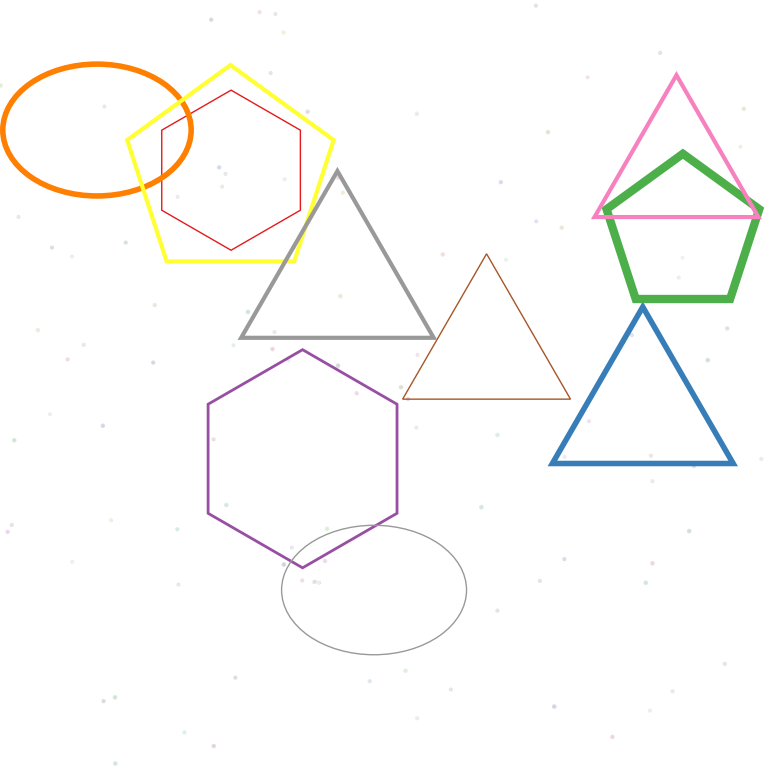[{"shape": "hexagon", "thickness": 0.5, "radius": 0.52, "center": [0.3, 0.779]}, {"shape": "triangle", "thickness": 2, "radius": 0.68, "center": [0.835, 0.466]}, {"shape": "pentagon", "thickness": 3, "radius": 0.52, "center": [0.887, 0.696]}, {"shape": "hexagon", "thickness": 1, "radius": 0.71, "center": [0.393, 0.404]}, {"shape": "oval", "thickness": 2, "radius": 0.61, "center": [0.126, 0.831]}, {"shape": "pentagon", "thickness": 1.5, "radius": 0.7, "center": [0.299, 0.775]}, {"shape": "triangle", "thickness": 0.5, "radius": 0.63, "center": [0.632, 0.545]}, {"shape": "triangle", "thickness": 1.5, "radius": 0.61, "center": [0.879, 0.78]}, {"shape": "oval", "thickness": 0.5, "radius": 0.6, "center": [0.486, 0.234]}, {"shape": "triangle", "thickness": 1.5, "radius": 0.72, "center": [0.438, 0.633]}]